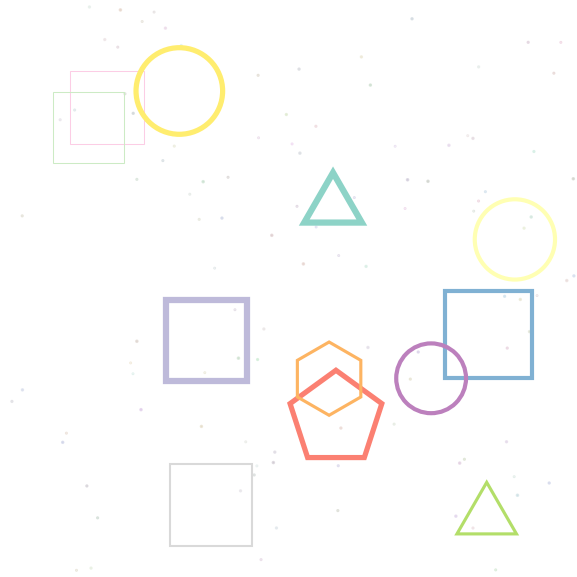[{"shape": "triangle", "thickness": 3, "radius": 0.29, "center": [0.577, 0.643]}, {"shape": "circle", "thickness": 2, "radius": 0.35, "center": [0.892, 0.585]}, {"shape": "square", "thickness": 3, "radius": 0.35, "center": [0.358, 0.41]}, {"shape": "pentagon", "thickness": 2.5, "radius": 0.42, "center": [0.582, 0.274]}, {"shape": "square", "thickness": 2, "radius": 0.38, "center": [0.847, 0.42]}, {"shape": "hexagon", "thickness": 1.5, "radius": 0.32, "center": [0.57, 0.343]}, {"shape": "triangle", "thickness": 1.5, "radius": 0.3, "center": [0.843, 0.104]}, {"shape": "square", "thickness": 0.5, "radius": 0.32, "center": [0.185, 0.813]}, {"shape": "square", "thickness": 1, "radius": 0.35, "center": [0.365, 0.125]}, {"shape": "circle", "thickness": 2, "radius": 0.3, "center": [0.747, 0.344]}, {"shape": "square", "thickness": 0.5, "radius": 0.31, "center": [0.153, 0.779]}, {"shape": "circle", "thickness": 2.5, "radius": 0.37, "center": [0.311, 0.842]}]